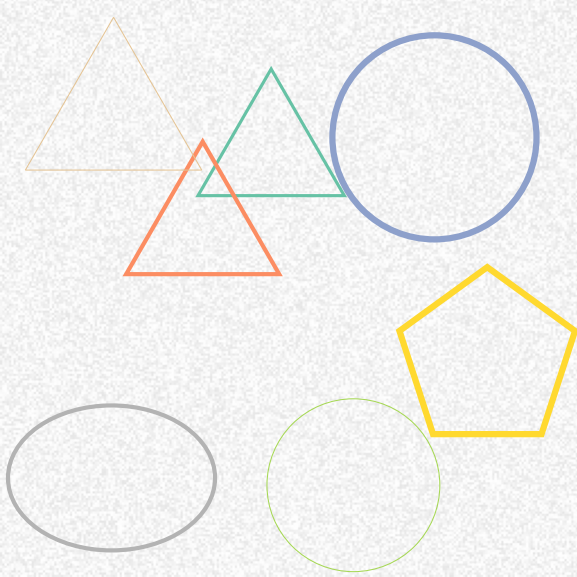[{"shape": "triangle", "thickness": 1.5, "radius": 0.73, "center": [0.47, 0.733]}, {"shape": "triangle", "thickness": 2, "radius": 0.77, "center": [0.351, 0.601]}, {"shape": "circle", "thickness": 3, "radius": 0.88, "center": [0.752, 0.761]}, {"shape": "circle", "thickness": 0.5, "radius": 0.75, "center": [0.612, 0.159]}, {"shape": "pentagon", "thickness": 3, "radius": 0.8, "center": [0.844, 0.377]}, {"shape": "triangle", "thickness": 0.5, "radius": 0.88, "center": [0.197, 0.793]}, {"shape": "oval", "thickness": 2, "radius": 0.9, "center": [0.193, 0.172]}]